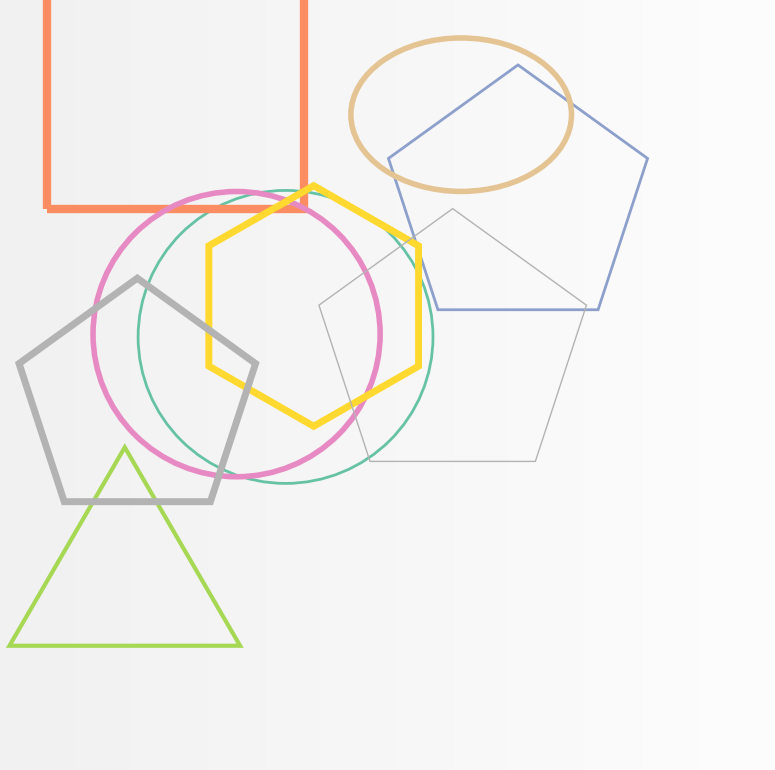[{"shape": "circle", "thickness": 1, "radius": 0.95, "center": [0.368, 0.562]}, {"shape": "square", "thickness": 3, "radius": 0.83, "center": [0.226, 0.895]}, {"shape": "pentagon", "thickness": 1, "radius": 0.88, "center": [0.668, 0.74]}, {"shape": "circle", "thickness": 2, "radius": 0.93, "center": [0.305, 0.566]}, {"shape": "triangle", "thickness": 1.5, "radius": 0.86, "center": [0.161, 0.247]}, {"shape": "hexagon", "thickness": 2.5, "radius": 0.78, "center": [0.405, 0.603]}, {"shape": "oval", "thickness": 2, "radius": 0.71, "center": [0.595, 0.851]}, {"shape": "pentagon", "thickness": 0.5, "radius": 0.91, "center": [0.584, 0.548]}, {"shape": "pentagon", "thickness": 2.5, "radius": 0.8, "center": [0.177, 0.478]}]